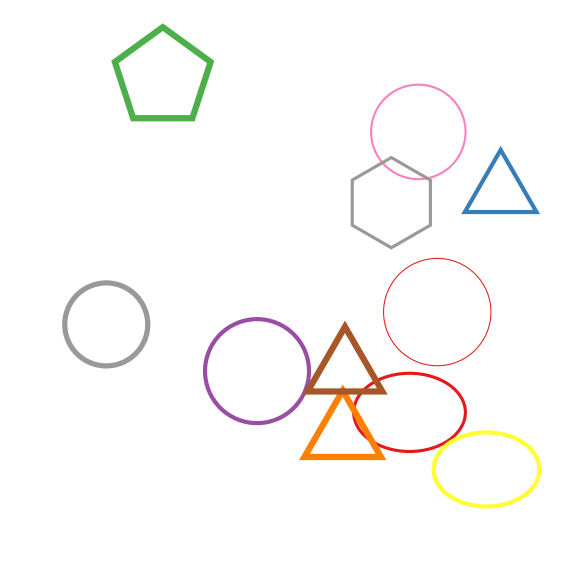[{"shape": "circle", "thickness": 0.5, "radius": 0.46, "center": [0.757, 0.459]}, {"shape": "oval", "thickness": 1.5, "radius": 0.48, "center": [0.709, 0.285]}, {"shape": "triangle", "thickness": 2, "radius": 0.36, "center": [0.867, 0.668]}, {"shape": "pentagon", "thickness": 3, "radius": 0.44, "center": [0.282, 0.865]}, {"shape": "circle", "thickness": 2, "radius": 0.45, "center": [0.445, 0.356]}, {"shape": "triangle", "thickness": 3, "radius": 0.38, "center": [0.593, 0.246]}, {"shape": "oval", "thickness": 2, "radius": 0.46, "center": [0.842, 0.186]}, {"shape": "triangle", "thickness": 3, "radius": 0.37, "center": [0.597, 0.359]}, {"shape": "circle", "thickness": 1, "radius": 0.41, "center": [0.724, 0.771]}, {"shape": "hexagon", "thickness": 1.5, "radius": 0.39, "center": [0.678, 0.648]}, {"shape": "circle", "thickness": 2.5, "radius": 0.36, "center": [0.184, 0.437]}]